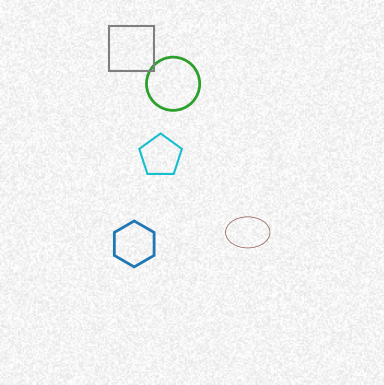[{"shape": "hexagon", "thickness": 2, "radius": 0.3, "center": [0.349, 0.366]}, {"shape": "circle", "thickness": 2, "radius": 0.35, "center": [0.45, 0.782]}, {"shape": "oval", "thickness": 0.5, "radius": 0.29, "center": [0.644, 0.396]}, {"shape": "square", "thickness": 1.5, "radius": 0.29, "center": [0.342, 0.874]}, {"shape": "pentagon", "thickness": 1.5, "radius": 0.29, "center": [0.417, 0.595]}]